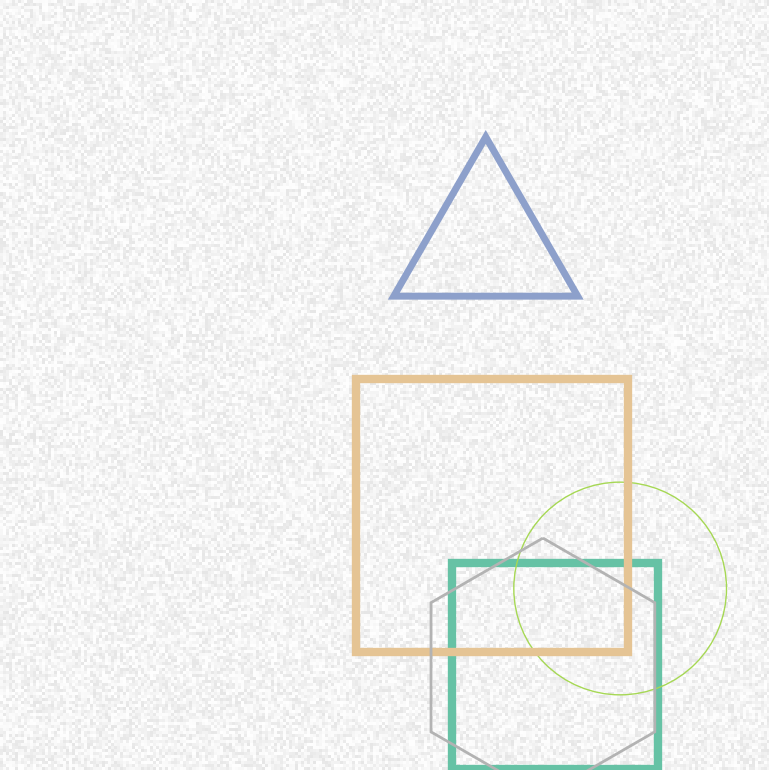[{"shape": "square", "thickness": 3, "radius": 0.67, "center": [0.72, 0.135]}, {"shape": "triangle", "thickness": 2.5, "radius": 0.69, "center": [0.631, 0.684]}, {"shape": "circle", "thickness": 0.5, "radius": 0.69, "center": [0.805, 0.236]}, {"shape": "square", "thickness": 3, "radius": 0.88, "center": [0.639, 0.33]}, {"shape": "hexagon", "thickness": 1, "radius": 0.84, "center": [0.705, 0.133]}]